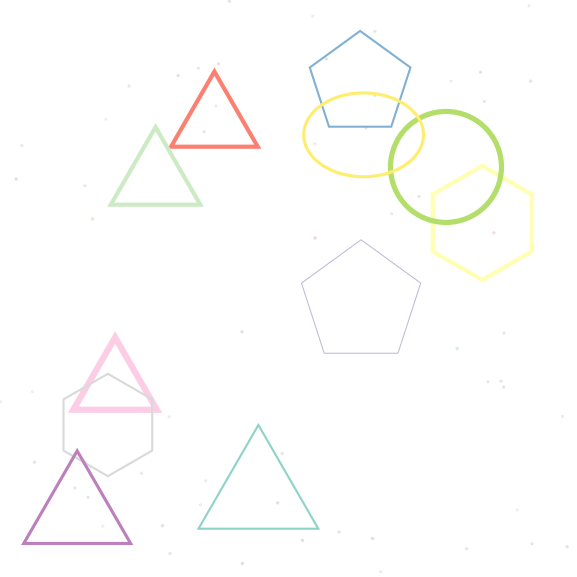[{"shape": "triangle", "thickness": 1, "radius": 0.6, "center": [0.447, 0.144]}, {"shape": "hexagon", "thickness": 2, "radius": 0.49, "center": [0.835, 0.613]}, {"shape": "pentagon", "thickness": 0.5, "radius": 0.54, "center": [0.625, 0.475]}, {"shape": "triangle", "thickness": 2, "radius": 0.43, "center": [0.371, 0.788]}, {"shape": "pentagon", "thickness": 1, "radius": 0.46, "center": [0.624, 0.854]}, {"shape": "circle", "thickness": 2.5, "radius": 0.48, "center": [0.772, 0.71]}, {"shape": "triangle", "thickness": 3, "radius": 0.42, "center": [0.199, 0.331]}, {"shape": "hexagon", "thickness": 1, "radius": 0.44, "center": [0.187, 0.263]}, {"shape": "triangle", "thickness": 1.5, "radius": 0.53, "center": [0.134, 0.112]}, {"shape": "triangle", "thickness": 2, "radius": 0.45, "center": [0.269, 0.689]}, {"shape": "oval", "thickness": 1.5, "radius": 0.52, "center": [0.63, 0.766]}]